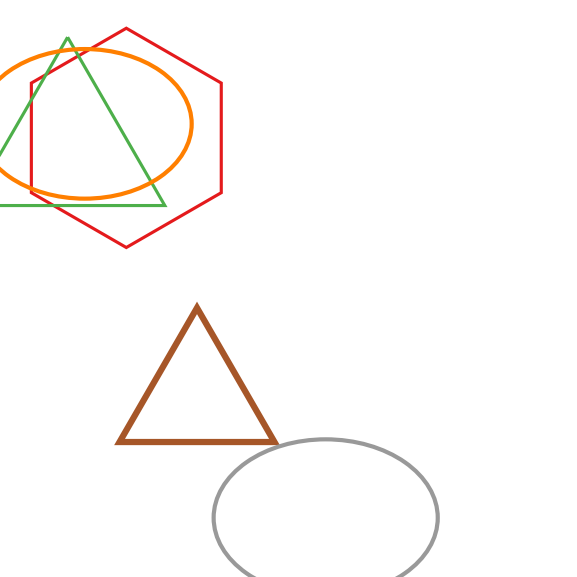[{"shape": "hexagon", "thickness": 1.5, "radius": 0.95, "center": [0.219, 0.76]}, {"shape": "triangle", "thickness": 1.5, "radius": 0.97, "center": [0.117, 0.74]}, {"shape": "oval", "thickness": 2, "radius": 0.93, "center": [0.147, 0.785]}, {"shape": "triangle", "thickness": 3, "radius": 0.77, "center": [0.341, 0.311]}, {"shape": "oval", "thickness": 2, "radius": 0.97, "center": [0.564, 0.103]}]